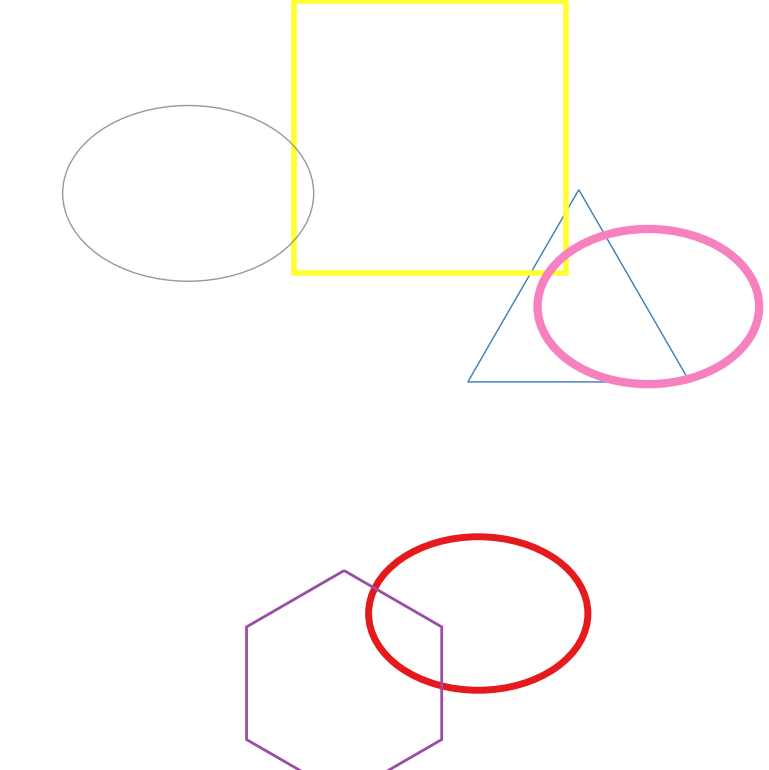[{"shape": "oval", "thickness": 2.5, "radius": 0.71, "center": [0.621, 0.203]}, {"shape": "triangle", "thickness": 0.5, "radius": 0.83, "center": [0.752, 0.587]}, {"shape": "hexagon", "thickness": 1, "radius": 0.73, "center": [0.447, 0.113]}, {"shape": "square", "thickness": 2, "radius": 0.88, "center": [0.559, 0.822]}, {"shape": "oval", "thickness": 3, "radius": 0.72, "center": [0.842, 0.602]}, {"shape": "oval", "thickness": 0.5, "radius": 0.82, "center": [0.244, 0.749]}]